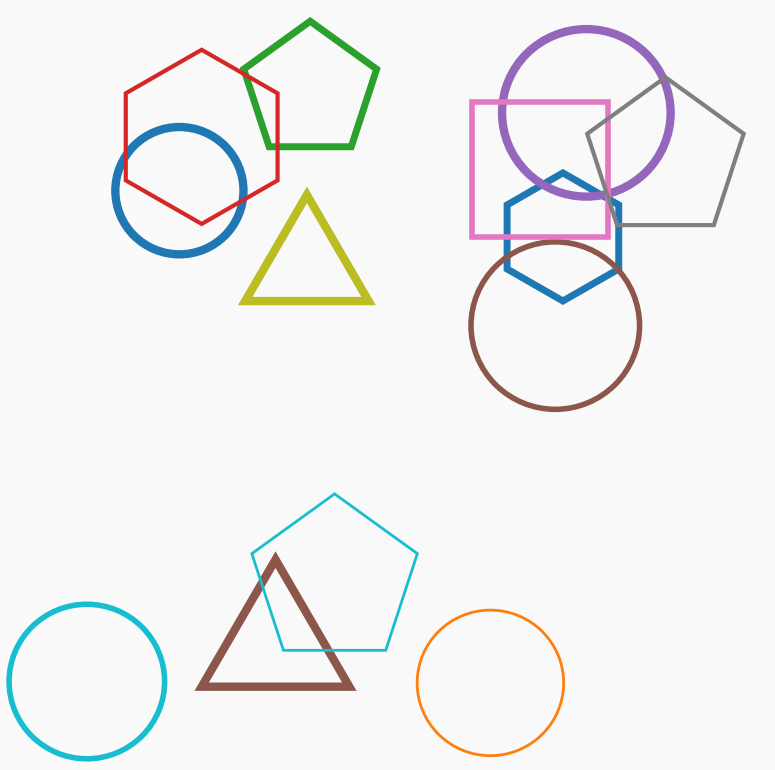[{"shape": "circle", "thickness": 3, "radius": 0.41, "center": [0.232, 0.752]}, {"shape": "hexagon", "thickness": 2.5, "radius": 0.42, "center": [0.726, 0.692]}, {"shape": "circle", "thickness": 1, "radius": 0.47, "center": [0.633, 0.113]}, {"shape": "pentagon", "thickness": 2.5, "radius": 0.45, "center": [0.4, 0.882]}, {"shape": "hexagon", "thickness": 1.5, "radius": 0.57, "center": [0.26, 0.822]}, {"shape": "circle", "thickness": 3, "radius": 0.54, "center": [0.757, 0.853]}, {"shape": "triangle", "thickness": 3, "radius": 0.55, "center": [0.356, 0.163]}, {"shape": "circle", "thickness": 2, "radius": 0.54, "center": [0.716, 0.577]}, {"shape": "square", "thickness": 2, "radius": 0.44, "center": [0.697, 0.78]}, {"shape": "pentagon", "thickness": 1.5, "radius": 0.53, "center": [0.859, 0.794]}, {"shape": "triangle", "thickness": 3, "radius": 0.46, "center": [0.396, 0.655]}, {"shape": "circle", "thickness": 2, "radius": 0.5, "center": [0.112, 0.115]}, {"shape": "pentagon", "thickness": 1, "radius": 0.56, "center": [0.432, 0.246]}]